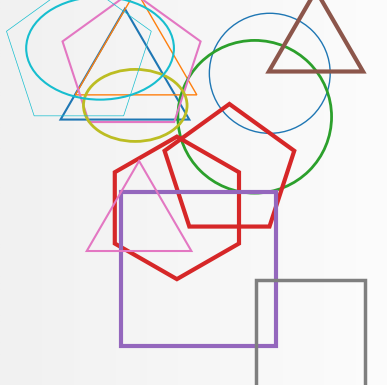[{"shape": "triangle", "thickness": 1.5, "radius": 0.96, "center": [0.322, 0.785]}, {"shape": "circle", "thickness": 1, "radius": 0.78, "center": [0.696, 0.81]}, {"shape": "triangle", "thickness": 1, "radius": 0.91, "center": [0.351, 0.844]}, {"shape": "circle", "thickness": 2, "radius": 0.99, "center": [0.657, 0.697]}, {"shape": "pentagon", "thickness": 3, "radius": 0.88, "center": [0.592, 0.554]}, {"shape": "hexagon", "thickness": 3, "radius": 0.93, "center": [0.457, 0.46]}, {"shape": "square", "thickness": 3, "radius": 1.0, "center": [0.512, 0.301]}, {"shape": "triangle", "thickness": 3, "radius": 0.7, "center": [0.815, 0.884]}, {"shape": "triangle", "thickness": 1.5, "radius": 0.78, "center": [0.359, 0.426]}, {"shape": "pentagon", "thickness": 1.5, "radius": 0.94, "center": [0.34, 0.835]}, {"shape": "square", "thickness": 2.5, "radius": 0.7, "center": [0.801, 0.133]}, {"shape": "oval", "thickness": 2, "radius": 0.67, "center": [0.349, 0.726]}, {"shape": "pentagon", "thickness": 0.5, "radius": 0.98, "center": [0.204, 0.858]}, {"shape": "oval", "thickness": 1.5, "radius": 0.95, "center": [0.258, 0.875]}]